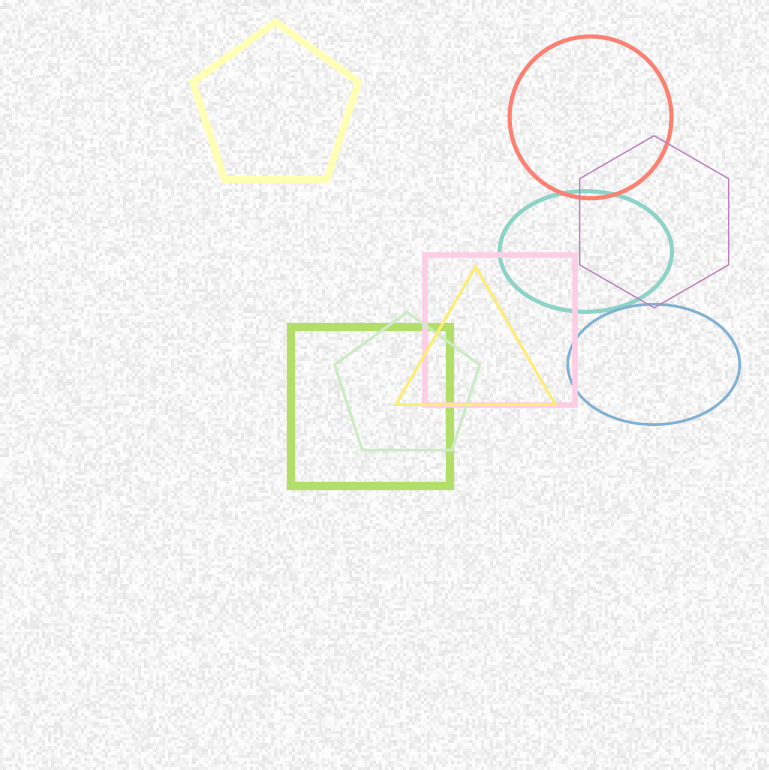[{"shape": "oval", "thickness": 1.5, "radius": 0.56, "center": [0.761, 0.673]}, {"shape": "pentagon", "thickness": 2.5, "radius": 0.57, "center": [0.358, 0.858]}, {"shape": "circle", "thickness": 1.5, "radius": 0.53, "center": [0.767, 0.848]}, {"shape": "oval", "thickness": 1, "radius": 0.56, "center": [0.849, 0.527]}, {"shape": "square", "thickness": 3, "radius": 0.52, "center": [0.481, 0.472]}, {"shape": "square", "thickness": 2, "radius": 0.49, "center": [0.649, 0.572]}, {"shape": "hexagon", "thickness": 0.5, "radius": 0.56, "center": [0.85, 0.712]}, {"shape": "pentagon", "thickness": 1, "radius": 0.5, "center": [0.529, 0.496]}, {"shape": "triangle", "thickness": 1, "radius": 0.6, "center": [0.618, 0.534]}]